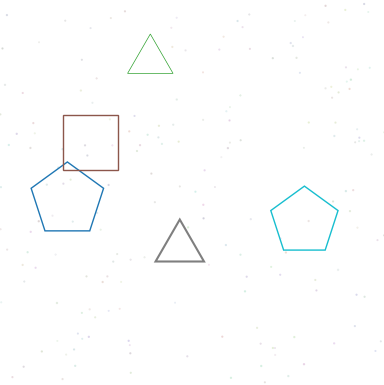[{"shape": "pentagon", "thickness": 1, "radius": 0.49, "center": [0.175, 0.48]}, {"shape": "triangle", "thickness": 0.5, "radius": 0.34, "center": [0.39, 0.843]}, {"shape": "square", "thickness": 1, "radius": 0.36, "center": [0.234, 0.631]}, {"shape": "triangle", "thickness": 1.5, "radius": 0.36, "center": [0.467, 0.357]}, {"shape": "pentagon", "thickness": 1, "radius": 0.46, "center": [0.791, 0.425]}]